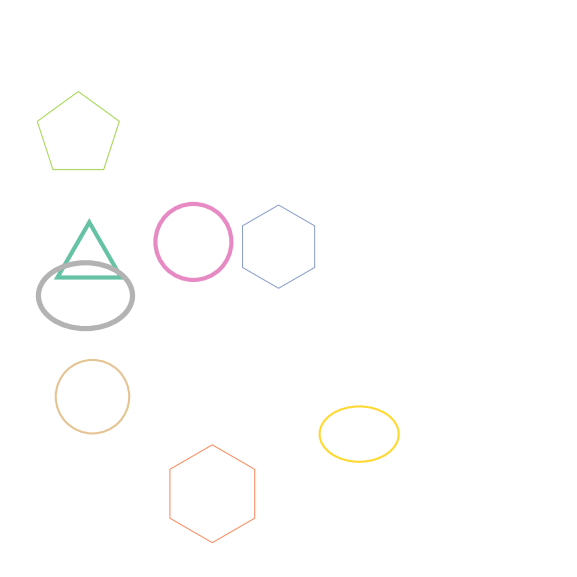[{"shape": "triangle", "thickness": 2, "radius": 0.32, "center": [0.155, 0.55]}, {"shape": "hexagon", "thickness": 0.5, "radius": 0.42, "center": [0.368, 0.144]}, {"shape": "hexagon", "thickness": 0.5, "radius": 0.36, "center": [0.482, 0.572]}, {"shape": "circle", "thickness": 2, "radius": 0.33, "center": [0.335, 0.58]}, {"shape": "pentagon", "thickness": 0.5, "radius": 0.37, "center": [0.136, 0.766]}, {"shape": "oval", "thickness": 1, "radius": 0.34, "center": [0.622, 0.247]}, {"shape": "circle", "thickness": 1, "radius": 0.32, "center": [0.16, 0.312]}, {"shape": "oval", "thickness": 2.5, "radius": 0.41, "center": [0.148, 0.487]}]